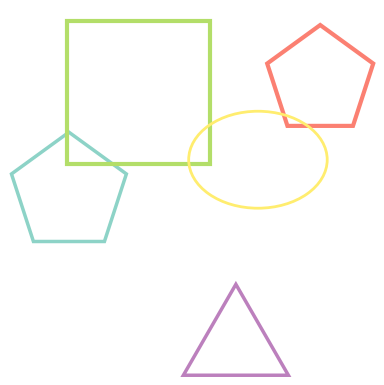[{"shape": "pentagon", "thickness": 2.5, "radius": 0.78, "center": [0.179, 0.5]}, {"shape": "pentagon", "thickness": 3, "radius": 0.72, "center": [0.832, 0.79]}, {"shape": "square", "thickness": 3, "radius": 0.93, "center": [0.36, 0.761]}, {"shape": "triangle", "thickness": 2.5, "radius": 0.79, "center": [0.613, 0.104]}, {"shape": "oval", "thickness": 2, "radius": 0.9, "center": [0.67, 0.585]}]